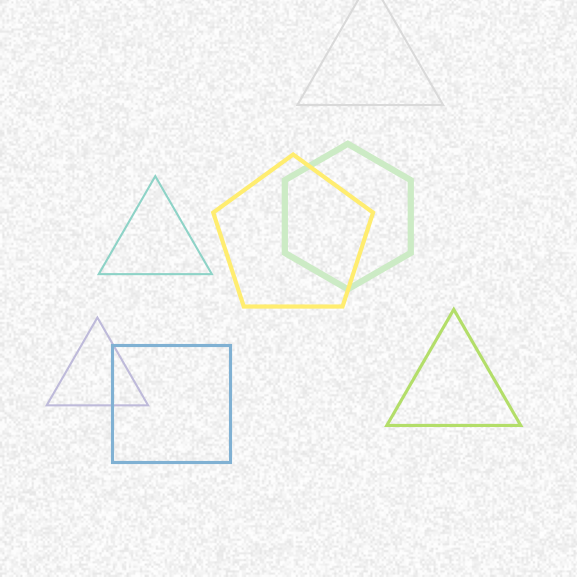[{"shape": "triangle", "thickness": 1, "radius": 0.57, "center": [0.269, 0.581]}, {"shape": "triangle", "thickness": 1, "radius": 0.51, "center": [0.169, 0.348]}, {"shape": "square", "thickness": 1.5, "radius": 0.51, "center": [0.296, 0.301]}, {"shape": "triangle", "thickness": 1.5, "radius": 0.67, "center": [0.786, 0.329]}, {"shape": "triangle", "thickness": 1, "radius": 0.73, "center": [0.641, 0.89]}, {"shape": "hexagon", "thickness": 3, "radius": 0.63, "center": [0.602, 0.624]}, {"shape": "pentagon", "thickness": 2, "radius": 0.73, "center": [0.508, 0.586]}]